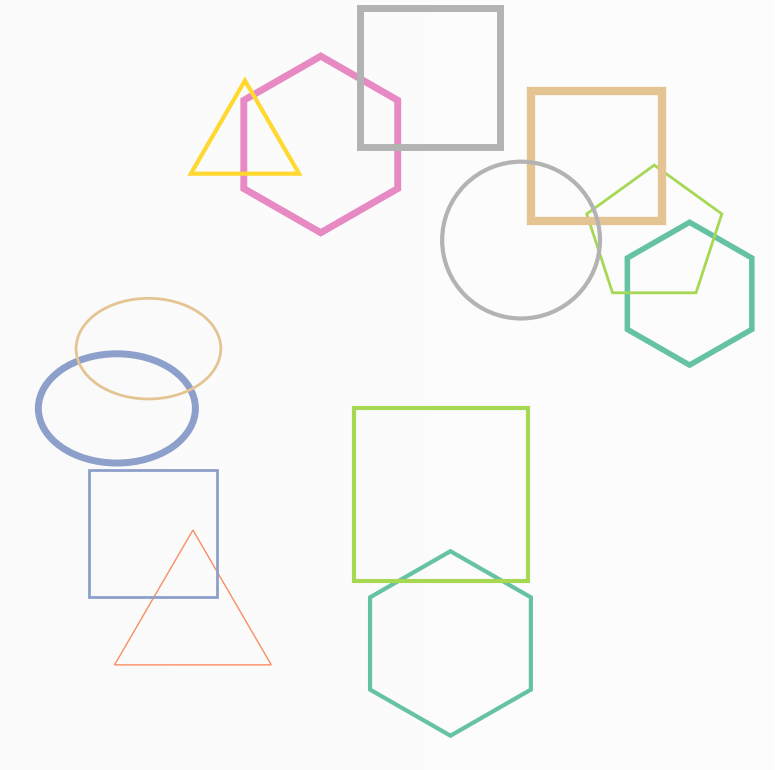[{"shape": "hexagon", "thickness": 1.5, "radius": 0.6, "center": [0.581, 0.164]}, {"shape": "hexagon", "thickness": 2, "radius": 0.46, "center": [0.89, 0.619]}, {"shape": "triangle", "thickness": 0.5, "radius": 0.58, "center": [0.249, 0.195]}, {"shape": "oval", "thickness": 2.5, "radius": 0.51, "center": [0.151, 0.47]}, {"shape": "square", "thickness": 1, "radius": 0.41, "center": [0.197, 0.308]}, {"shape": "hexagon", "thickness": 2.5, "radius": 0.57, "center": [0.414, 0.812]}, {"shape": "pentagon", "thickness": 1, "radius": 0.46, "center": [0.844, 0.694]}, {"shape": "square", "thickness": 1.5, "radius": 0.56, "center": [0.569, 0.358]}, {"shape": "triangle", "thickness": 1.5, "radius": 0.4, "center": [0.316, 0.815]}, {"shape": "square", "thickness": 3, "radius": 0.42, "center": [0.77, 0.797]}, {"shape": "oval", "thickness": 1, "radius": 0.47, "center": [0.192, 0.547]}, {"shape": "square", "thickness": 2.5, "radius": 0.45, "center": [0.555, 0.9]}, {"shape": "circle", "thickness": 1.5, "radius": 0.51, "center": [0.672, 0.688]}]